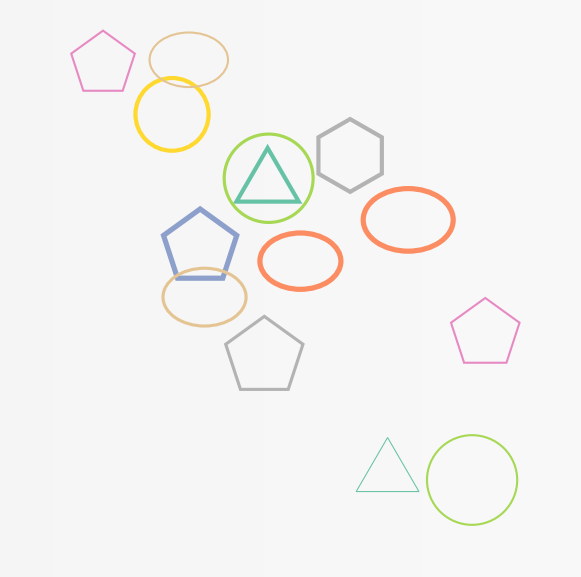[{"shape": "triangle", "thickness": 0.5, "radius": 0.31, "center": [0.667, 0.179]}, {"shape": "triangle", "thickness": 2, "radius": 0.31, "center": [0.46, 0.681]}, {"shape": "oval", "thickness": 2.5, "radius": 0.39, "center": [0.702, 0.618]}, {"shape": "oval", "thickness": 2.5, "radius": 0.35, "center": [0.517, 0.547]}, {"shape": "pentagon", "thickness": 2.5, "radius": 0.33, "center": [0.344, 0.571]}, {"shape": "pentagon", "thickness": 1, "radius": 0.29, "center": [0.177, 0.889]}, {"shape": "pentagon", "thickness": 1, "radius": 0.31, "center": [0.835, 0.421]}, {"shape": "circle", "thickness": 1, "radius": 0.39, "center": [0.812, 0.168]}, {"shape": "circle", "thickness": 1.5, "radius": 0.38, "center": [0.462, 0.69]}, {"shape": "circle", "thickness": 2, "radius": 0.31, "center": [0.296, 0.801]}, {"shape": "oval", "thickness": 1, "radius": 0.34, "center": [0.325, 0.896]}, {"shape": "oval", "thickness": 1.5, "radius": 0.36, "center": [0.352, 0.485]}, {"shape": "hexagon", "thickness": 2, "radius": 0.32, "center": [0.602, 0.73]}, {"shape": "pentagon", "thickness": 1.5, "radius": 0.35, "center": [0.455, 0.381]}]